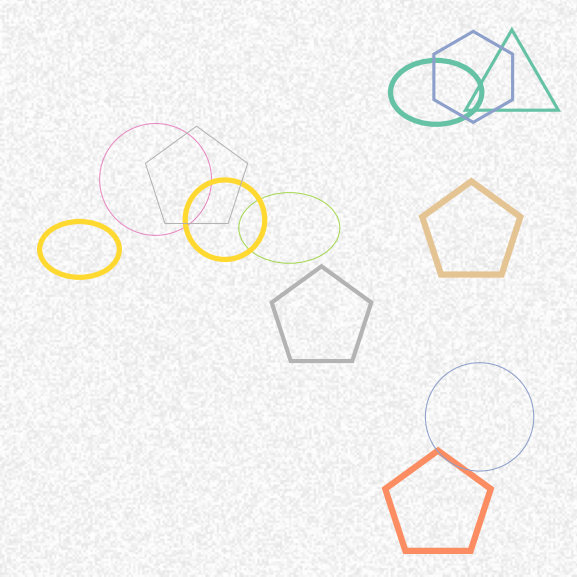[{"shape": "oval", "thickness": 2.5, "radius": 0.4, "center": [0.755, 0.839]}, {"shape": "triangle", "thickness": 1.5, "radius": 0.46, "center": [0.886, 0.855]}, {"shape": "pentagon", "thickness": 3, "radius": 0.48, "center": [0.758, 0.123]}, {"shape": "hexagon", "thickness": 1.5, "radius": 0.39, "center": [0.819, 0.866]}, {"shape": "circle", "thickness": 0.5, "radius": 0.47, "center": [0.83, 0.277]}, {"shape": "circle", "thickness": 0.5, "radius": 0.48, "center": [0.269, 0.688]}, {"shape": "oval", "thickness": 0.5, "radius": 0.44, "center": [0.501, 0.604]}, {"shape": "oval", "thickness": 2.5, "radius": 0.35, "center": [0.138, 0.567]}, {"shape": "circle", "thickness": 2.5, "radius": 0.34, "center": [0.39, 0.619]}, {"shape": "pentagon", "thickness": 3, "radius": 0.45, "center": [0.816, 0.596]}, {"shape": "pentagon", "thickness": 2, "radius": 0.45, "center": [0.557, 0.447]}, {"shape": "pentagon", "thickness": 0.5, "radius": 0.47, "center": [0.34, 0.687]}]